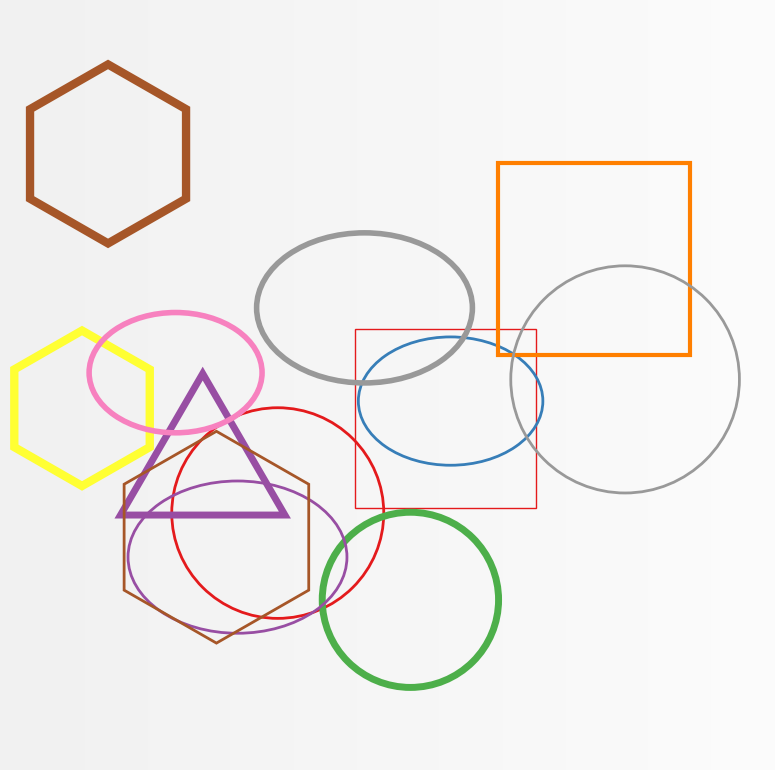[{"shape": "circle", "thickness": 1, "radius": 0.68, "center": [0.358, 0.334]}, {"shape": "square", "thickness": 0.5, "radius": 0.58, "center": [0.575, 0.457]}, {"shape": "oval", "thickness": 1, "radius": 0.6, "center": [0.581, 0.479]}, {"shape": "circle", "thickness": 2.5, "radius": 0.57, "center": [0.53, 0.221]}, {"shape": "triangle", "thickness": 2.5, "radius": 0.61, "center": [0.262, 0.392]}, {"shape": "oval", "thickness": 1, "radius": 0.71, "center": [0.306, 0.276]}, {"shape": "square", "thickness": 1.5, "radius": 0.62, "center": [0.766, 0.663]}, {"shape": "hexagon", "thickness": 3, "radius": 0.5, "center": [0.106, 0.47]}, {"shape": "hexagon", "thickness": 3, "radius": 0.58, "center": [0.139, 0.8]}, {"shape": "hexagon", "thickness": 1, "radius": 0.69, "center": [0.279, 0.302]}, {"shape": "oval", "thickness": 2, "radius": 0.56, "center": [0.227, 0.516]}, {"shape": "circle", "thickness": 1, "radius": 0.74, "center": [0.807, 0.507]}, {"shape": "oval", "thickness": 2, "radius": 0.7, "center": [0.47, 0.6]}]